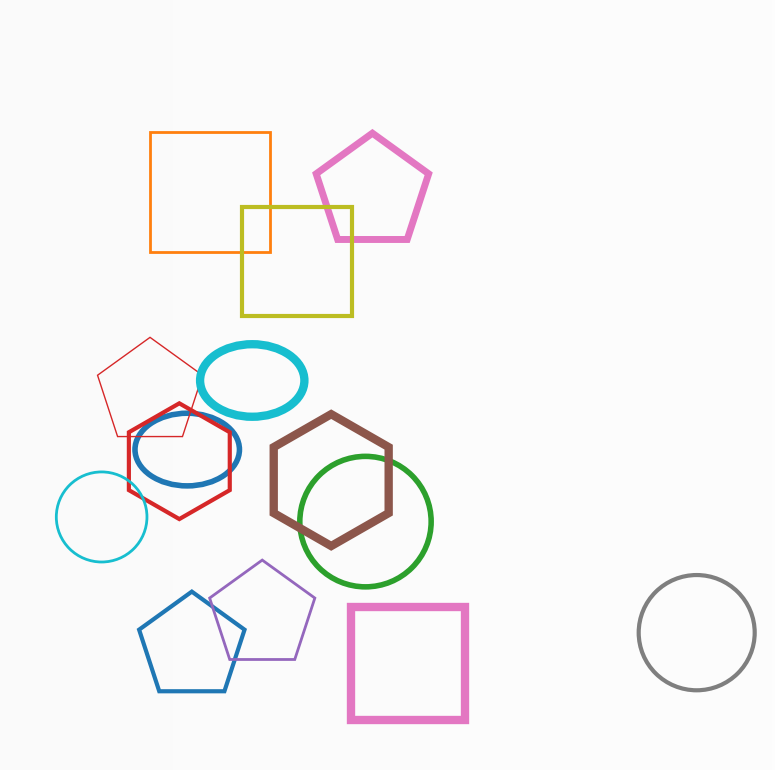[{"shape": "oval", "thickness": 2, "radius": 0.34, "center": [0.242, 0.416]}, {"shape": "pentagon", "thickness": 1.5, "radius": 0.36, "center": [0.248, 0.16]}, {"shape": "square", "thickness": 1, "radius": 0.39, "center": [0.271, 0.75]}, {"shape": "circle", "thickness": 2, "radius": 0.42, "center": [0.472, 0.323]}, {"shape": "pentagon", "thickness": 0.5, "radius": 0.36, "center": [0.194, 0.491]}, {"shape": "hexagon", "thickness": 1.5, "radius": 0.38, "center": [0.231, 0.401]}, {"shape": "pentagon", "thickness": 1, "radius": 0.36, "center": [0.338, 0.201]}, {"shape": "hexagon", "thickness": 3, "radius": 0.43, "center": [0.427, 0.376]}, {"shape": "square", "thickness": 3, "radius": 0.37, "center": [0.527, 0.139]}, {"shape": "pentagon", "thickness": 2.5, "radius": 0.38, "center": [0.481, 0.751]}, {"shape": "circle", "thickness": 1.5, "radius": 0.37, "center": [0.899, 0.178]}, {"shape": "square", "thickness": 1.5, "radius": 0.36, "center": [0.383, 0.66]}, {"shape": "oval", "thickness": 3, "radius": 0.34, "center": [0.325, 0.506]}, {"shape": "circle", "thickness": 1, "radius": 0.29, "center": [0.131, 0.329]}]